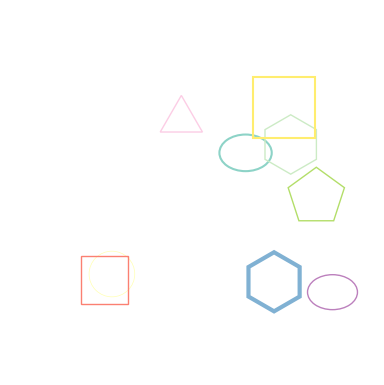[{"shape": "oval", "thickness": 1.5, "radius": 0.34, "center": [0.638, 0.603]}, {"shape": "circle", "thickness": 0.5, "radius": 0.3, "center": [0.291, 0.288]}, {"shape": "square", "thickness": 1, "radius": 0.31, "center": [0.272, 0.273]}, {"shape": "hexagon", "thickness": 3, "radius": 0.38, "center": [0.712, 0.268]}, {"shape": "pentagon", "thickness": 1, "radius": 0.38, "center": [0.822, 0.489]}, {"shape": "triangle", "thickness": 1, "radius": 0.32, "center": [0.471, 0.689]}, {"shape": "oval", "thickness": 1, "radius": 0.32, "center": [0.864, 0.241]}, {"shape": "hexagon", "thickness": 1, "radius": 0.39, "center": [0.755, 0.625]}, {"shape": "square", "thickness": 1.5, "radius": 0.4, "center": [0.737, 0.721]}]